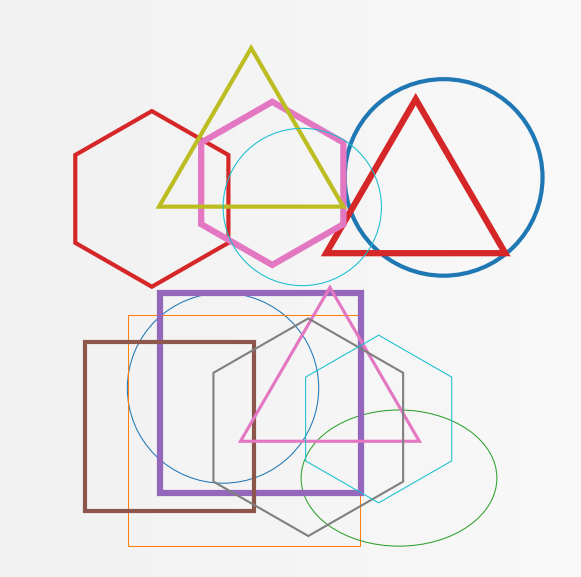[{"shape": "circle", "thickness": 2, "radius": 0.85, "center": [0.763, 0.692]}, {"shape": "circle", "thickness": 0.5, "radius": 0.82, "center": [0.384, 0.327]}, {"shape": "square", "thickness": 0.5, "radius": 1.0, "center": [0.42, 0.254]}, {"shape": "oval", "thickness": 0.5, "radius": 0.84, "center": [0.686, 0.171]}, {"shape": "hexagon", "thickness": 2, "radius": 0.76, "center": [0.261, 0.655]}, {"shape": "triangle", "thickness": 3, "radius": 0.89, "center": [0.715, 0.65]}, {"shape": "square", "thickness": 3, "radius": 0.87, "center": [0.448, 0.318]}, {"shape": "square", "thickness": 2, "radius": 0.73, "center": [0.292, 0.261]}, {"shape": "hexagon", "thickness": 3, "radius": 0.71, "center": [0.468, 0.682]}, {"shape": "triangle", "thickness": 1.5, "radius": 0.89, "center": [0.568, 0.324]}, {"shape": "hexagon", "thickness": 1, "radius": 0.94, "center": [0.53, 0.259]}, {"shape": "triangle", "thickness": 2, "radius": 0.92, "center": [0.432, 0.733]}, {"shape": "hexagon", "thickness": 0.5, "radius": 0.73, "center": [0.652, 0.274]}, {"shape": "circle", "thickness": 0.5, "radius": 0.68, "center": [0.52, 0.641]}]